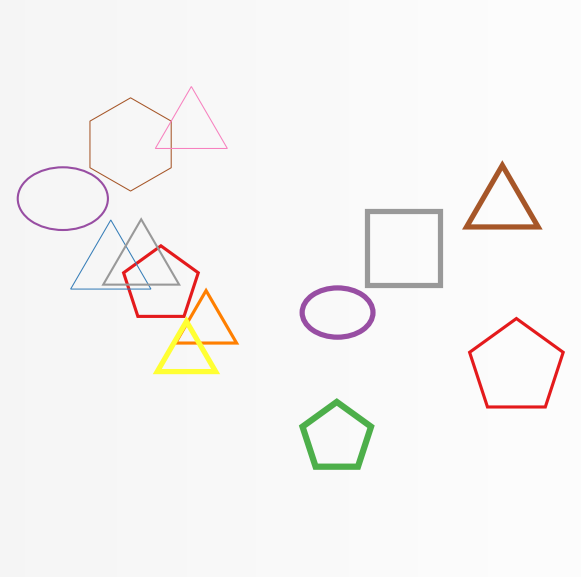[{"shape": "pentagon", "thickness": 1.5, "radius": 0.34, "center": [0.277, 0.506]}, {"shape": "pentagon", "thickness": 1.5, "radius": 0.42, "center": [0.888, 0.363]}, {"shape": "triangle", "thickness": 0.5, "radius": 0.4, "center": [0.191, 0.538]}, {"shape": "pentagon", "thickness": 3, "radius": 0.31, "center": [0.579, 0.241]}, {"shape": "oval", "thickness": 1, "radius": 0.39, "center": [0.108, 0.655]}, {"shape": "oval", "thickness": 2.5, "radius": 0.3, "center": [0.581, 0.458]}, {"shape": "triangle", "thickness": 1.5, "radius": 0.3, "center": [0.355, 0.435]}, {"shape": "triangle", "thickness": 2.5, "radius": 0.29, "center": [0.321, 0.385]}, {"shape": "triangle", "thickness": 2.5, "radius": 0.36, "center": [0.864, 0.642]}, {"shape": "hexagon", "thickness": 0.5, "radius": 0.4, "center": [0.225, 0.749]}, {"shape": "triangle", "thickness": 0.5, "radius": 0.36, "center": [0.329, 0.778]}, {"shape": "square", "thickness": 2.5, "radius": 0.32, "center": [0.694, 0.57]}, {"shape": "triangle", "thickness": 1, "radius": 0.38, "center": [0.243, 0.544]}]